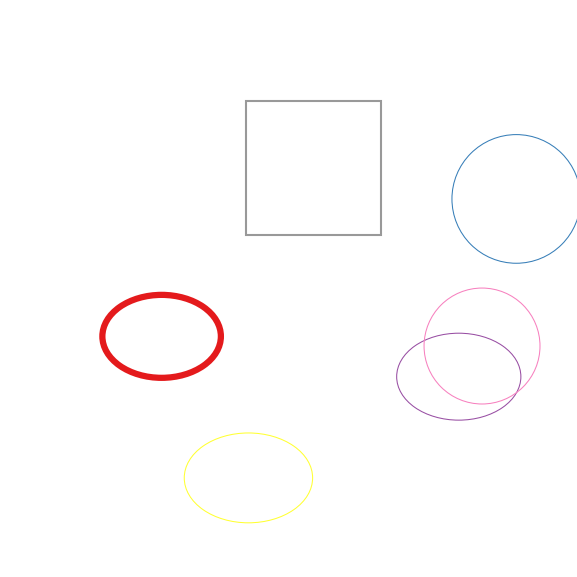[{"shape": "oval", "thickness": 3, "radius": 0.51, "center": [0.28, 0.417]}, {"shape": "circle", "thickness": 0.5, "radius": 0.56, "center": [0.894, 0.655]}, {"shape": "oval", "thickness": 0.5, "radius": 0.54, "center": [0.794, 0.347]}, {"shape": "oval", "thickness": 0.5, "radius": 0.56, "center": [0.43, 0.172]}, {"shape": "circle", "thickness": 0.5, "radius": 0.5, "center": [0.835, 0.4]}, {"shape": "square", "thickness": 1, "radius": 0.58, "center": [0.543, 0.708]}]